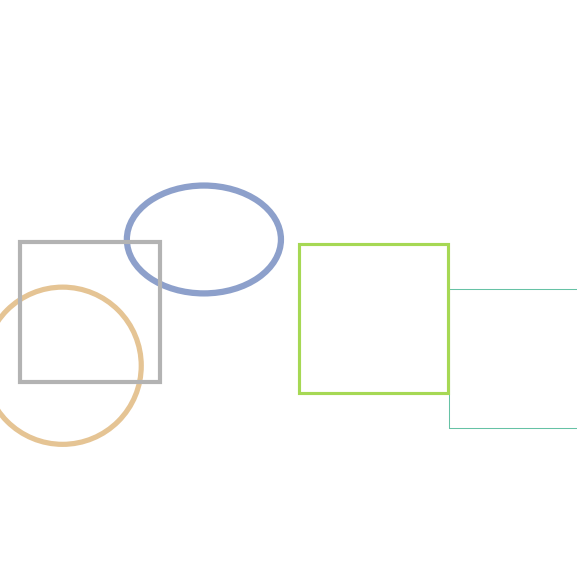[{"shape": "square", "thickness": 0.5, "radius": 0.6, "center": [0.898, 0.379]}, {"shape": "oval", "thickness": 3, "radius": 0.67, "center": [0.353, 0.584]}, {"shape": "square", "thickness": 1.5, "radius": 0.65, "center": [0.647, 0.447]}, {"shape": "circle", "thickness": 2.5, "radius": 0.68, "center": [0.108, 0.366]}, {"shape": "square", "thickness": 2, "radius": 0.61, "center": [0.156, 0.459]}]